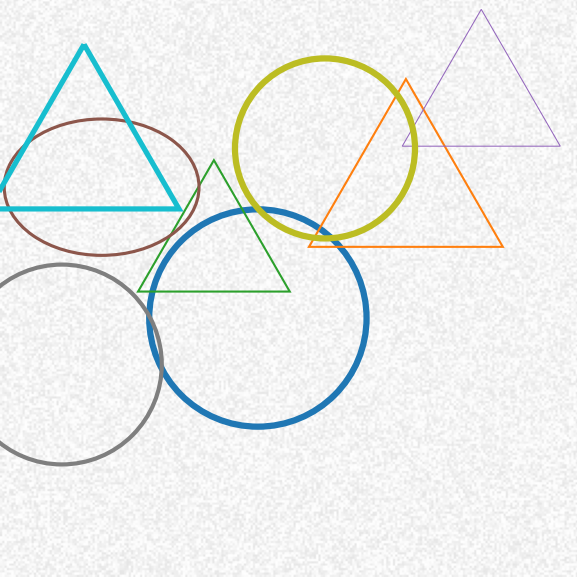[{"shape": "circle", "thickness": 3, "radius": 0.94, "center": [0.447, 0.448]}, {"shape": "triangle", "thickness": 1, "radius": 0.97, "center": [0.703, 0.669]}, {"shape": "triangle", "thickness": 1, "radius": 0.76, "center": [0.37, 0.57]}, {"shape": "triangle", "thickness": 0.5, "radius": 0.79, "center": [0.833, 0.825]}, {"shape": "oval", "thickness": 1.5, "radius": 0.84, "center": [0.176, 0.675]}, {"shape": "circle", "thickness": 2, "radius": 0.87, "center": [0.107, 0.368]}, {"shape": "circle", "thickness": 3, "radius": 0.78, "center": [0.563, 0.742]}, {"shape": "triangle", "thickness": 2.5, "radius": 0.95, "center": [0.145, 0.732]}]